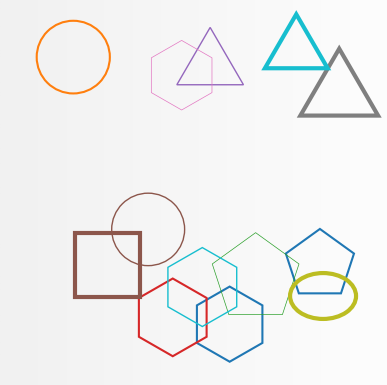[{"shape": "hexagon", "thickness": 1.5, "radius": 0.49, "center": [0.593, 0.158]}, {"shape": "pentagon", "thickness": 1.5, "radius": 0.46, "center": [0.826, 0.313]}, {"shape": "circle", "thickness": 1.5, "radius": 0.47, "center": [0.189, 0.852]}, {"shape": "pentagon", "thickness": 0.5, "radius": 0.59, "center": [0.66, 0.278]}, {"shape": "hexagon", "thickness": 1.5, "radius": 0.5, "center": [0.446, 0.176]}, {"shape": "triangle", "thickness": 1, "radius": 0.5, "center": [0.542, 0.829]}, {"shape": "circle", "thickness": 1, "radius": 0.47, "center": [0.382, 0.404]}, {"shape": "square", "thickness": 3, "radius": 0.42, "center": [0.277, 0.312]}, {"shape": "hexagon", "thickness": 0.5, "radius": 0.45, "center": [0.469, 0.805]}, {"shape": "triangle", "thickness": 3, "radius": 0.58, "center": [0.875, 0.758]}, {"shape": "oval", "thickness": 3, "radius": 0.43, "center": [0.834, 0.231]}, {"shape": "hexagon", "thickness": 1, "radius": 0.51, "center": [0.522, 0.254]}, {"shape": "triangle", "thickness": 3, "radius": 0.47, "center": [0.765, 0.869]}]